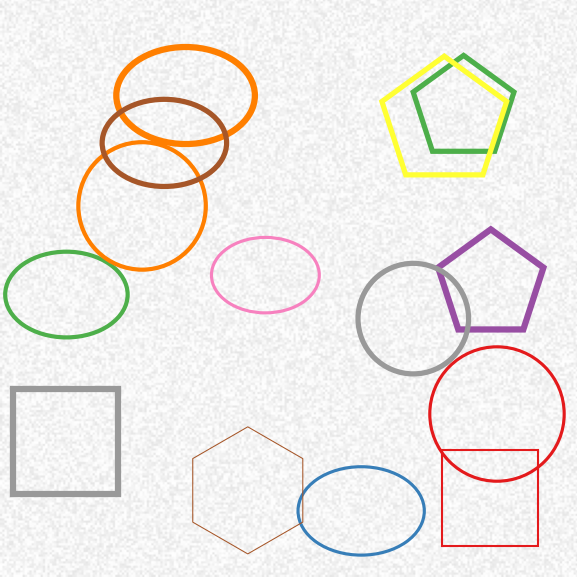[{"shape": "circle", "thickness": 1.5, "radius": 0.58, "center": [0.861, 0.282]}, {"shape": "square", "thickness": 1, "radius": 0.42, "center": [0.849, 0.137]}, {"shape": "oval", "thickness": 1.5, "radius": 0.55, "center": [0.625, 0.114]}, {"shape": "pentagon", "thickness": 2.5, "radius": 0.46, "center": [0.803, 0.811]}, {"shape": "oval", "thickness": 2, "radius": 0.53, "center": [0.115, 0.489]}, {"shape": "pentagon", "thickness": 3, "radius": 0.48, "center": [0.85, 0.506]}, {"shape": "oval", "thickness": 3, "radius": 0.6, "center": [0.321, 0.834]}, {"shape": "circle", "thickness": 2, "radius": 0.55, "center": [0.246, 0.643]}, {"shape": "pentagon", "thickness": 2.5, "radius": 0.57, "center": [0.769, 0.788]}, {"shape": "oval", "thickness": 2.5, "radius": 0.54, "center": [0.285, 0.752]}, {"shape": "hexagon", "thickness": 0.5, "radius": 0.55, "center": [0.429, 0.15]}, {"shape": "oval", "thickness": 1.5, "radius": 0.47, "center": [0.46, 0.523]}, {"shape": "square", "thickness": 3, "radius": 0.45, "center": [0.113, 0.235]}, {"shape": "circle", "thickness": 2.5, "radius": 0.48, "center": [0.716, 0.447]}]